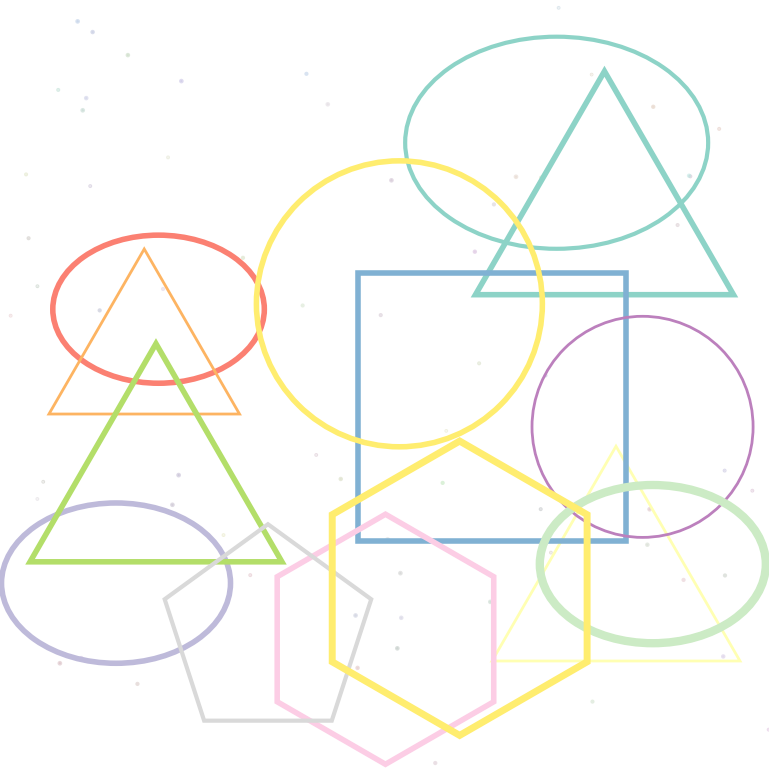[{"shape": "oval", "thickness": 1.5, "radius": 0.98, "center": [0.723, 0.815]}, {"shape": "triangle", "thickness": 2, "radius": 0.97, "center": [0.785, 0.714]}, {"shape": "triangle", "thickness": 1, "radius": 0.93, "center": [0.8, 0.235]}, {"shape": "oval", "thickness": 2, "radius": 0.74, "center": [0.151, 0.243]}, {"shape": "oval", "thickness": 2, "radius": 0.69, "center": [0.206, 0.598]}, {"shape": "square", "thickness": 2, "radius": 0.87, "center": [0.64, 0.472]}, {"shape": "triangle", "thickness": 1, "radius": 0.71, "center": [0.187, 0.534]}, {"shape": "triangle", "thickness": 2, "radius": 0.94, "center": [0.203, 0.365]}, {"shape": "hexagon", "thickness": 2, "radius": 0.81, "center": [0.501, 0.17]}, {"shape": "pentagon", "thickness": 1.5, "radius": 0.71, "center": [0.348, 0.178]}, {"shape": "circle", "thickness": 1, "radius": 0.72, "center": [0.834, 0.446]}, {"shape": "oval", "thickness": 3, "radius": 0.73, "center": [0.848, 0.267]}, {"shape": "circle", "thickness": 2, "radius": 0.93, "center": [0.519, 0.605]}, {"shape": "hexagon", "thickness": 2.5, "radius": 0.96, "center": [0.597, 0.236]}]